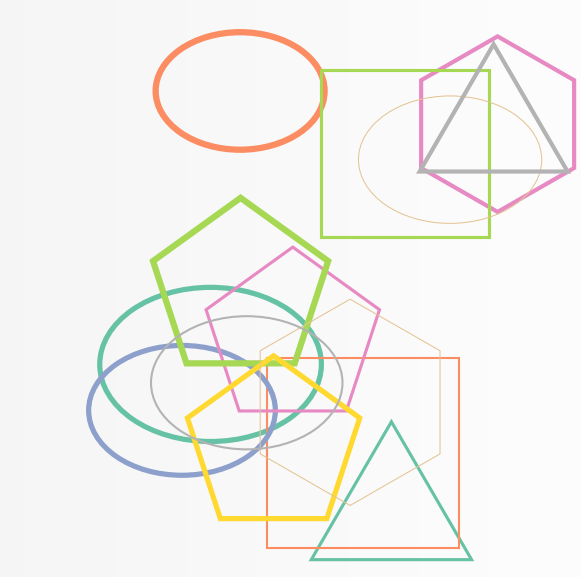[{"shape": "triangle", "thickness": 1.5, "radius": 0.8, "center": [0.673, 0.11]}, {"shape": "oval", "thickness": 2.5, "radius": 0.95, "center": [0.362, 0.368]}, {"shape": "oval", "thickness": 3, "radius": 0.73, "center": [0.413, 0.842]}, {"shape": "square", "thickness": 1, "radius": 0.82, "center": [0.625, 0.214]}, {"shape": "oval", "thickness": 2.5, "radius": 0.8, "center": [0.313, 0.289]}, {"shape": "pentagon", "thickness": 1.5, "radius": 0.78, "center": [0.504, 0.414]}, {"shape": "hexagon", "thickness": 2, "radius": 0.76, "center": [0.856, 0.784]}, {"shape": "pentagon", "thickness": 3, "radius": 0.79, "center": [0.414, 0.498]}, {"shape": "square", "thickness": 1.5, "radius": 0.72, "center": [0.698, 0.733]}, {"shape": "pentagon", "thickness": 2.5, "radius": 0.78, "center": [0.471, 0.227]}, {"shape": "hexagon", "thickness": 0.5, "radius": 0.89, "center": [0.602, 0.302]}, {"shape": "oval", "thickness": 0.5, "radius": 0.79, "center": [0.774, 0.723]}, {"shape": "oval", "thickness": 1, "radius": 0.82, "center": [0.424, 0.336]}, {"shape": "triangle", "thickness": 2, "radius": 0.73, "center": [0.849, 0.776]}]